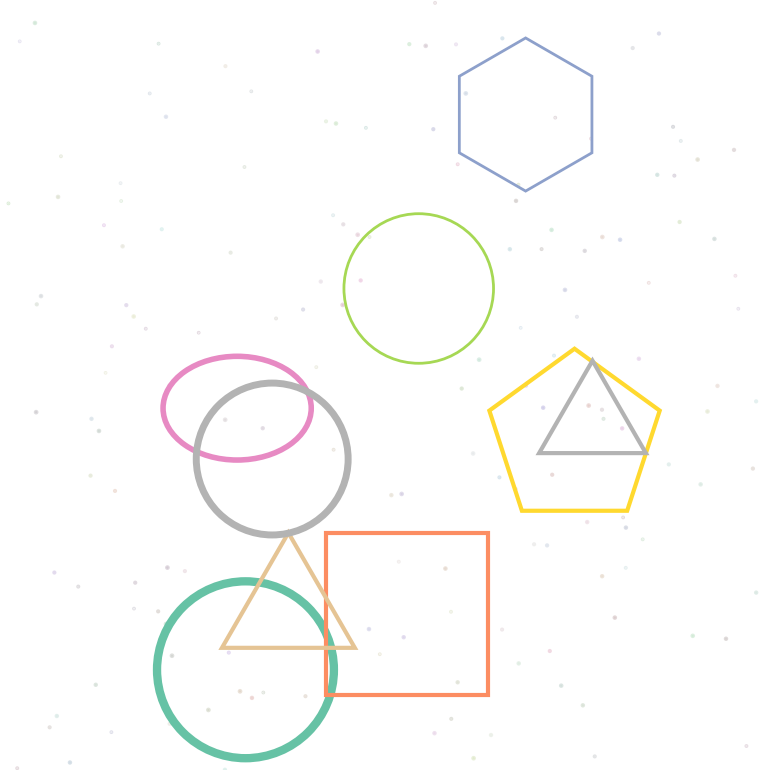[{"shape": "circle", "thickness": 3, "radius": 0.57, "center": [0.319, 0.13]}, {"shape": "square", "thickness": 1.5, "radius": 0.53, "center": [0.529, 0.203]}, {"shape": "hexagon", "thickness": 1, "radius": 0.5, "center": [0.683, 0.851]}, {"shape": "oval", "thickness": 2, "radius": 0.48, "center": [0.308, 0.47]}, {"shape": "circle", "thickness": 1, "radius": 0.49, "center": [0.544, 0.625]}, {"shape": "pentagon", "thickness": 1.5, "radius": 0.58, "center": [0.746, 0.431]}, {"shape": "triangle", "thickness": 1.5, "radius": 0.5, "center": [0.375, 0.208]}, {"shape": "triangle", "thickness": 1.5, "radius": 0.4, "center": [0.769, 0.452]}, {"shape": "circle", "thickness": 2.5, "radius": 0.49, "center": [0.354, 0.404]}]